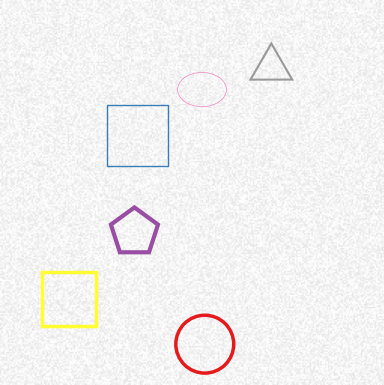[{"shape": "circle", "thickness": 2.5, "radius": 0.38, "center": [0.532, 0.106]}, {"shape": "square", "thickness": 1, "radius": 0.39, "center": [0.357, 0.649]}, {"shape": "pentagon", "thickness": 3, "radius": 0.32, "center": [0.349, 0.397]}, {"shape": "square", "thickness": 2.5, "radius": 0.35, "center": [0.18, 0.224]}, {"shape": "oval", "thickness": 0.5, "radius": 0.32, "center": [0.525, 0.767]}, {"shape": "triangle", "thickness": 1.5, "radius": 0.31, "center": [0.705, 0.825]}]